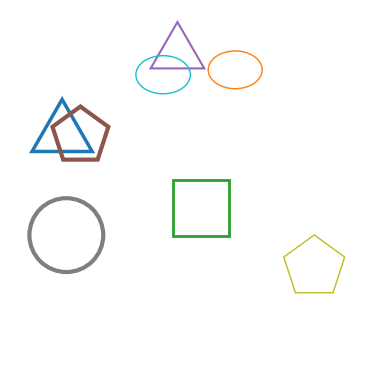[{"shape": "triangle", "thickness": 2.5, "radius": 0.45, "center": [0.161, 0.652]}, {"shape": "oval", "thickness": 1, "radius": 0.35, "center": [0.611, 0.819]}, {"shape": "square", "thickness": 2, "radius": 0.36, "center": [0.522, 0.459]}, {"shape": "triangle", "thickness": 1.5, "radius": 0.4, "center": [0.461, 0.862]}, {"shape": "pentagon", "thickness": 3, "radius": 0.38, "center": [0.209, 0.647]}, {"shape": "circle", "thickness": 3, "radius": 0.48, "center": [0.172, 0.389]}, {"shape": "pentagon", "thickness": 1, "radius": 0.42, "center": [0.816, 0.307]}, {"shape": "oval", "thickness": 1, "radius": 0.35, "center": [0.424, 0.806]}]